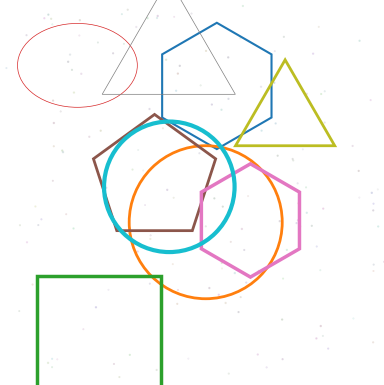[{"shape": "hexagon", "thickness": 1.5, "radius": 0.82, "center": [0.563, 0.777]}, {"shape": "circle", "thickness": 2, "radius": 0.99, "center": [0.534, 0.423]}, {"shape": "square", "thickness": 2.5, "radius": 0.81, "center": [0.258, 0.121]}, {"shape": "oval", "thickness": 0.5, "radius": 0.78, "center": [0.201, 0.83]}, {"shape": "pentagon", "thickness": 2, "radius": 0.83, "center": [0.401, 0.536]}, {"shape": "hexagon", "thickness": 2.5, "radius": 0.74, "center": [0.65, 0.427]}, {"shape": "triangle", "thickness": 0.5, "radius": 1.0, "center": [0.438, 0.855]}, {"shape": "triangle", "thickness": 2, "radius": 0.74, "center": [0.741, 0.696]}, {"shape": "circle", "thickness": 3, "radius": 0.85, "center": [0.44, 0.515]}]